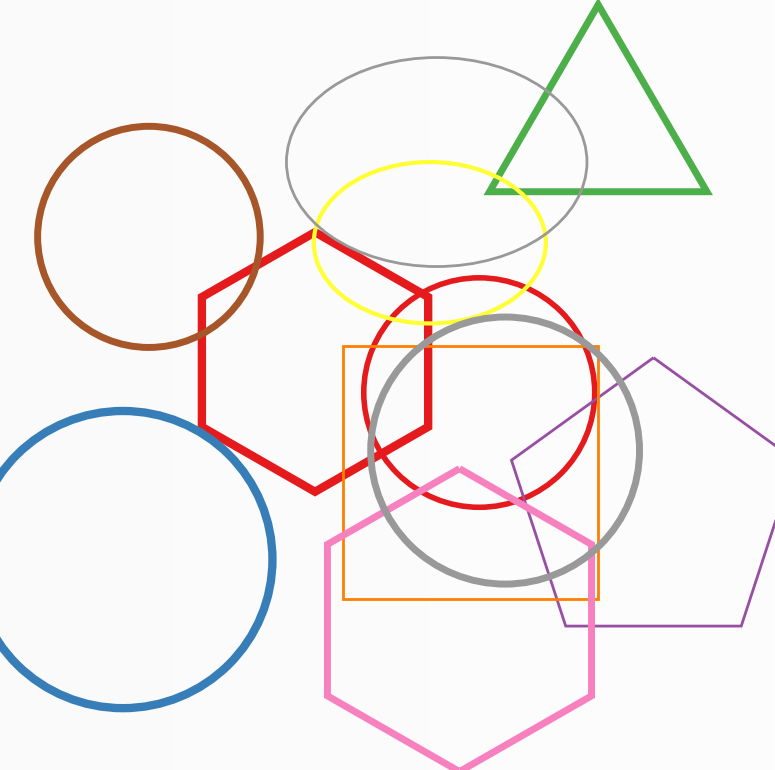[{"shape": "hexagon", "thickness": 3, "radius": 0.84, "center": [0.406, 0.53]}, {"shape": "circle", "thickness": 2, "radius": 0.75, "center": [0.618, 0.49]}, {"shape": "circle", "thickness": 3, "radius": 0.96, "center": [0.159, 0.273]}, {"shape": "triangle", "thickness": 2.5, "radius": 0.81, "center": [0.772, 0.832]}, {"shape": "pentagon", "thickness": 1, "radius": 0.96, "center": [0.843, 0.343]}, {"shape": "square", "thickness": 1, "radius": 0.82, "center": [0.607, 0.387]}, {"shape": "oval", "thickness": 1.5, "radius": 0.75, "center": [0.555, 0.685]}, {"shape": "circle", "thickness": 2.5, "radius": 0.72, "center": [0.192, 0.692]}, {"shape": "hexagon", "thickness": 2.5, "radius": 0.98, "center": [0.593, 0.195]}, {"shape": "circle", "thickness": 2.5, "radius": 0.87, "center": [0.652, 0.415]}, {"shape": "oval", "thickness": 1, "radius": 0.97, "center": [0.563, 0.79]}]